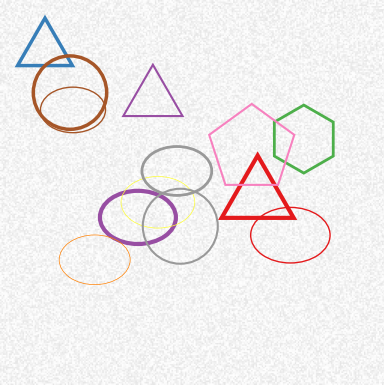[{"shape": "triangle", "thickness": 3, "radius": 0.54, "center": [0.669, 0.488]}, {"shape": "oval", "thickness": 1, "radius": 0.52, "center": [0.754, 0.389]}, {"shape": "triangle", "thickness": 2.5, "radius": 0.41, "center": [0.117, 0.871]}, {"shape": "hexagon", "thickness": 2, "radius": 0.44, "center": [0.789, 0.639]}, {"shape": "oval", "thickness": 3, "radius": 0.49, "center": [0.358, 0.435]}, {"shape": "triangle", "thickness": 1.5, "radius": 0.44, "center": [0.397, 0.743]}, {"shape": "oval", "thickness": 0.5, "radius": 0.46, "center": [0.246, 0.325]}, {"shape": "oval", "thickness": 0.5, "radius": 0.48, "center": [0.41, 0.475]}, {"shape": "oval", "thickness": 1, "radius": 0.42, "center": [0.19, 0.714]}, {"shape": "circle", "thickness": 2.5, "radius": 0.48, "center": [0.182, 0.759]}, {"shape": "pentagon", "thickness": 1.5, "radius": 0.58, "center": [0.654, 0.614]}, {"shape": "oval", "thickness": 2, "radius": 0.45, "center": [0.459, 0.556]}, {"shape": "circle", "thickness": 1.5, "radius": 0.49, "center": [0.468, 0.412]}]